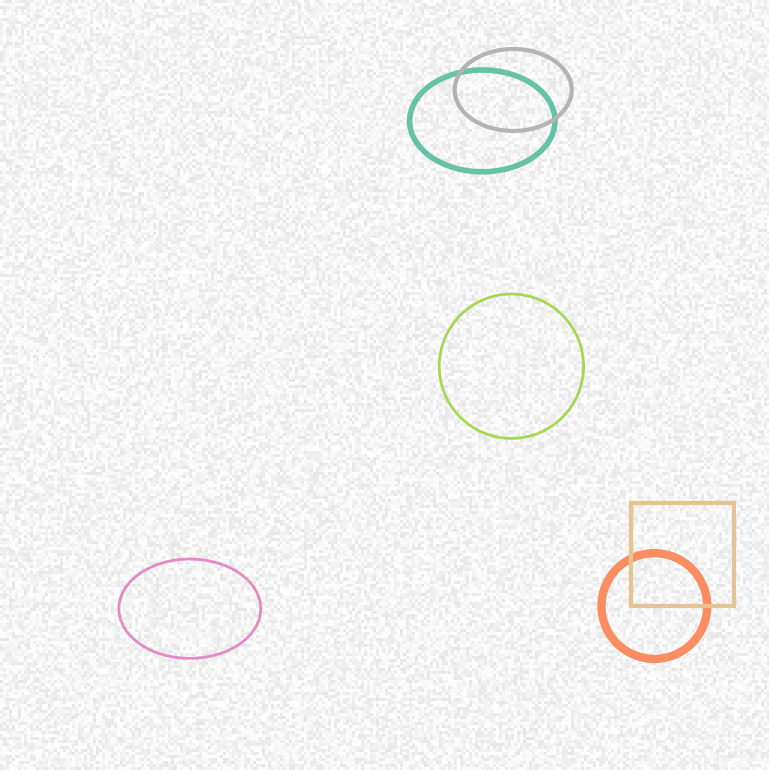[{"shape": "oval", "thickness": 2, "radius": 0.47, "center": [0.626, 0.843]}, {"shape": "circle", "thickness": 3, "radius": 0.34, "center": [0.85, 0.213]}, {"shape": "oval", "thickness": 1, "radius": 0.46, "center": [0.247, 0.209]}, {"shape": "circle", "thickness": 1, "radius": 0.47, "center": [0.664, 0.524]}, {"shape": "square", "thickness": 1.5, "radius": 0.34, "center": [0.886, 0.28]}, {"shape": "oval", "thickness": 1.5, "radius": 0.38, "center": [0.666, 0.883]}]